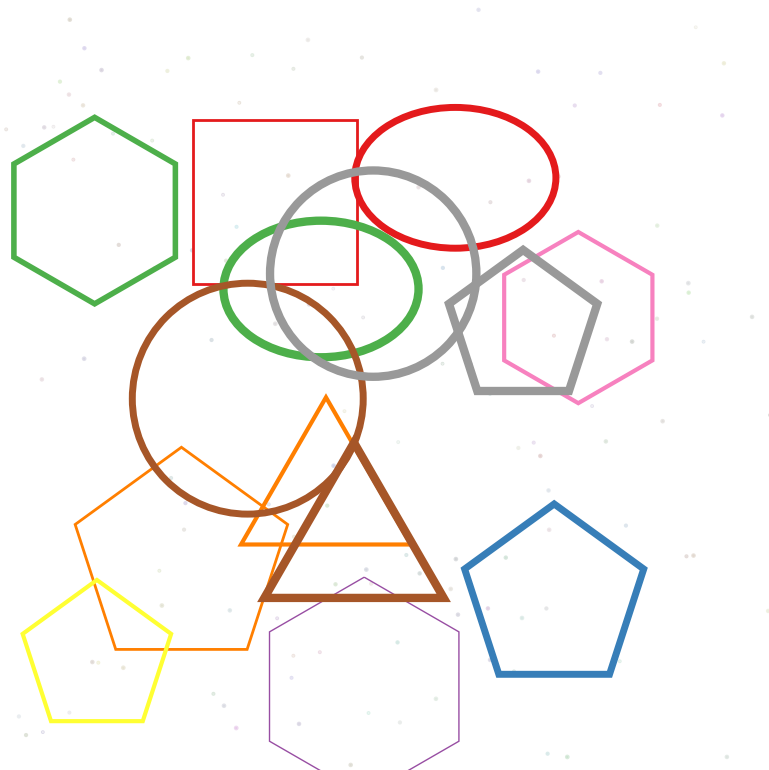[{"shape": "square", "thickness": 1, "radius": 0.53, "center": [0.357, 0.737]}, {"shape": "oval", "thickness": 2.5, "radius": 0.65, "center": [0.591, 0.769]}, {"shape": "pentagon", "thickness": 2.5, "radius": 0.61, "center": [0.72, 0.223]}, {"shape": "oval", "thickness": 3, "radius": 0.63, "center": [0.417, 0.625]}, {"shape": "hexagon", "thickness": 2, "radius": 0.61, "center": [0.123, 0.727]}, {"shape": "hexagon", "thickness": 0.5, "radius": 0.71, "center": [0.473, 0.108]}, {"shape": "triangle", "thickness": 1.5, "radius": 0.64, "center": [0.423, 0.357]}, {"shape": "pentagon", "thickness": 1, "radius": 0.73, "center": [0.236, 0.274]}, {"shape": "pentagon", "thickness": 1.5, "radius": 0.51, "center": [0.126, 0.145]}, {"shape": "triangle", "thickness": 3, "radius": 0.67, "center": [0.46, 0.291]}, {"shape": "circle", "thickness": 2.5, "radius": 0.75, "center": [0.322, 0.482]}, {"shape": "hexagon", "thickness": 1.5, "radius": 0.56, "center": [0.751, 0.588]}, {"shape": "pentagon", "thickness": 3, "radius": 0.51, "center": [0.679, 0.574]}, {"shape": "circle", "thickness": 3, "radius": 0.67, "center": [0.485, 0.645]}]